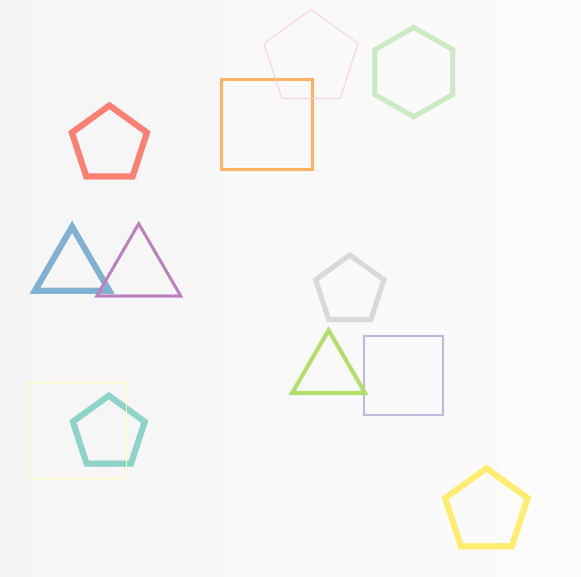[{"shape": "pentagon", "thickness": 3, "radius": 0.33, "center": [0.187, 0.249]}, {"shape": "square", "thickness": 0.5, "radius": 0.42, "center": [0.134, 0.254]}, {"shape": "square", "thickness": 1, "radius": 0.34, "center": [0.694, 0.349]}, {"shape": "pentagon", "thickness": 3, "radius": 0.34, "center": [0.188, 0.749]}, {"shape": "triangle", "thickness": 3, "radius": 0.37, "center": [0.124, 0.533]}, {"shape": "square", "thickness": 1.5, "radius": 0.39, "center": [0.459, 0.785]}, {"shape": "triangle", "thickness": 2, "radius": 0.36, "center": [0.565, 0.355]}, {"shape": "pentagon", "thickness": 0.5, "radius": 0.43, "center": [0.535, 0.897]}, {"shape": "pentagon", "thickness": 2.5, "radius": 0.31, "center": [0.602, 0.496]}, {"shape": "triangle", "thickness": 1.5, "radius": 0.42, "center": [0.239, 0.528]}, {"shape": "hexagon", "thickness": 2.5, "radius": 0.39, "center": [0.712, 0.874]}, {"shape": "pentagon", "thickness": 3, "radius": 0.37, "center": [0.837, 0.114]}]